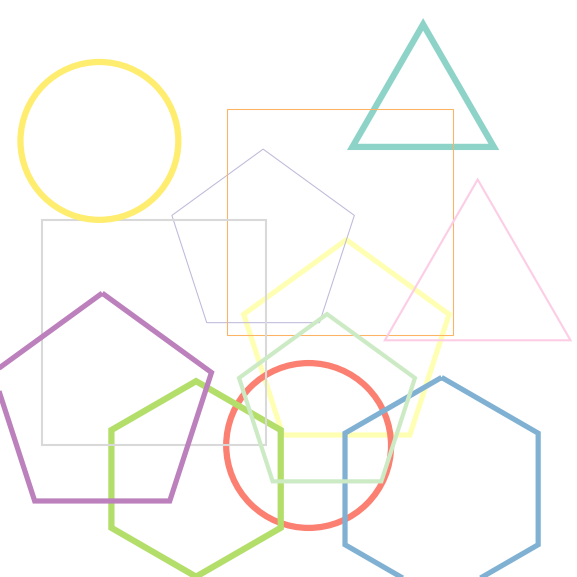[{"shape": "triangle", "thickness": 3, "radius": 0.71, "center": [0.733, 0.815]}, {"shape": "pentagon", "thickness": 2.5, "radius": 0.93, "center": [0.6, 0.397]}, {"shape": "pentagon", "thickness": 0.5, "radius": 0.83, "center": [0.456, 0.575]}, {"shape": "circle", "thickness": 3, "radius": 0.71, "center": [0.534, 0.228]}, {"shape": "hexagon", "thickness": 2.5, "radius": 0.97, "center": [0.765, 0.152]}, {"shape": "square", "thickness": 0.5, "radius": 0.98, "center": [0.589, 0.615]}, {"shape": "hexagon", "thickness": 3, "radius": 0.85, "center": [0.34, 0.17]}, {"shape": "triangle", "thickness": 1, "radius": 0.93, "center": [0.827, 0.503]}, {"shape": "square", "thickness": 1, "radius": 0.97, "center": [0.267, 0.423]}, {"shape": "pentagon", "thickness": 2.5, "radius": 0.99, "center": [0.177, 0.293]}, {"shape": "pentagon", "thickness": 2, "radius": 0.8, "center": [0.566, 0.295]}, {"shape": "circle", "thickness": 3, "radius": 0.68, "center": [0.172, 0.755]}]